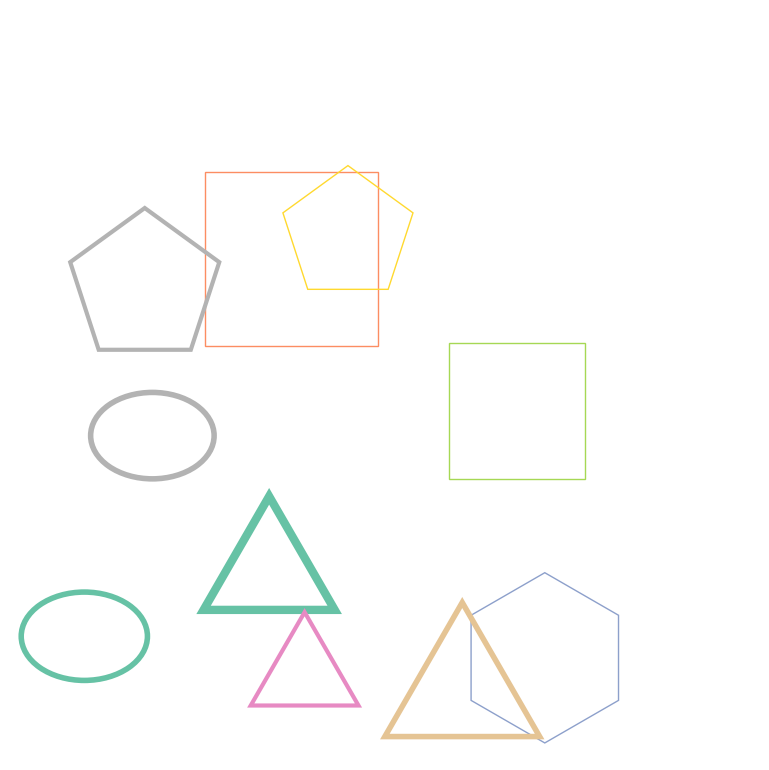[{"shape": "oval", "thickness": 2, "radius": 0.41, "center": [0.11, 0.174]}, {"shape": "triangle", "thickness": 3, "radius": 0.49, "center": [0.35, 0.257]}, {"shape": "square", "thickness": 0.5, "radius": 0.56, "center": [0.379, 0.664]}, {"shape": "hexagon", "thickness": 0.5, "radius": 0.55, "center": [0.708, 0.146]}, {"shape": "triangle", "thickness": 1.5, "radius": 0.4, "center": [0.396, 0.124]}, {"shape": "square", "thickness": 0.5, "radius": 0.44, "center": [0.671, 0.466]}, {"shape": "pentagon", "thickness": 0.5, "radius": 0.44, "center": [0.452, 0.696]}, {"shape": "triangle", "thickness": 2, "radius": 0.58, "center": [0.6, 0.101]}, {"shape": "pentagon", "thickness": 1.5, "radius": 0.51, "center": [0.188, 0.628]}, {"shape": "oval", "thickness": 2, "radius": 0.4, "center": [0.198, 0.434]}]